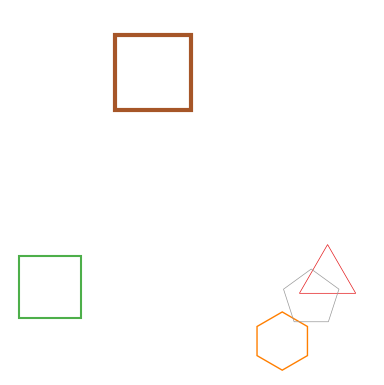[{"shape": "triangle", "thickness": 0.5, "radius": 0.42, "center": [0.851, 0.28]}, {"shape": "square", "thickness": 1.5, "radius": 0.4, "center": [0.13, 0.254]}, {"shape": "hexagon", "thickness": 1, "radius": 0.38, "center": [0.733, 0.114]}, {"shape": "square", "thickness": 3, "radius": 0.49, "center": [0.398, 0.812]}, {"shape": "pentagon", "thickness": 0.5, "radius": 0.38, "center": [0.808, 0.226]}]